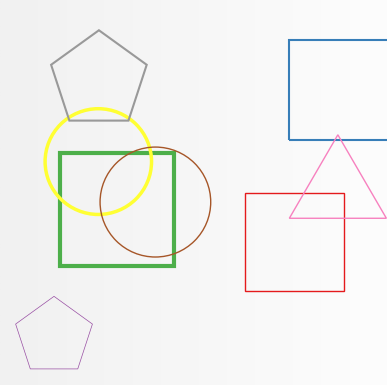[{"shape": "square", "thickness": 1, "radius": 0.64, "center": [0.76, 0.371]}, {"shape": "square", "thickness": 1.5, "radius": 0.65, "center": [0.875, 0.766]}, {"shape": "square", "thickness": 3, "radius": 0.74, "center": [0.302, 0.457]}, {"shape": "pentagon", "thickness": 0.5, "radius": 0.52, "center": [0.139, 0.126]}, {"shape": "circle", "thickness": 2.5, "radius": 0.69, "center": [0.254, 0.58]}, {"shape": "circle", "thickness": 1, "radius": 0.71, "center": [0.401, 0.475]}, {"shape": "triangle", "thickness": 1, "radius": 0.72, "center": [0.872, 0.505]}, {"shape": "pentagon", "thickness": 1.5, "radius": 0.65, "center": [0.255, 0.792]}]